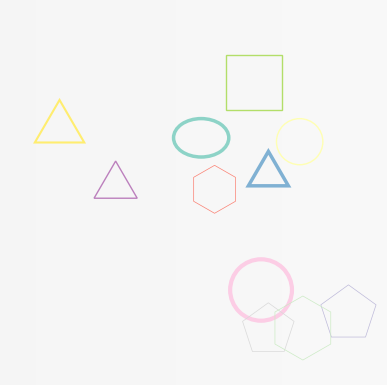[{"shape": "oval", "thickness": 2.5, "radius": 0.36, "center": [0.519, 0.642]}, {"shape": "circle", "thickness": 1, "radius": 0.3, "center": [0.773, 0.632]}, {"shape": "pentagon", "thickness": 0.5, "radius": 0.37, "center": [0.899, 0.185]}, {"shape": "hexagon", "thickness": 0.5, "radius": 0.31, "center": [0.554, 0.508]}, {"shape": "triangle", "thickness": 2.5, "radius": 0.3, "center": [0.693, 0.547]}, {"shape": "square", "thickness": 1, "radius": 0.36, "center": [0.656, 0.786]}, {"shape": "circle", "thickness": 3, "radius": 0.4, "center": [0.674, 0.247]}, {"shape": "pentagon", "thickness": 0.5, "radius": 0.35, "center": [0.692, 0.144]}, {"shape": "triangle", "thickness": 1, "radius": 0.32, "center": [0.298, 0.517]}, {"shape": "hexagon", "thickness": 0.5, "radius": 0.42, "center": [0.782, 0.148]}, {"shape": "triangle", "thickness": 1.5, "radius": 0.37, "center": [0.154, 0.667]}]